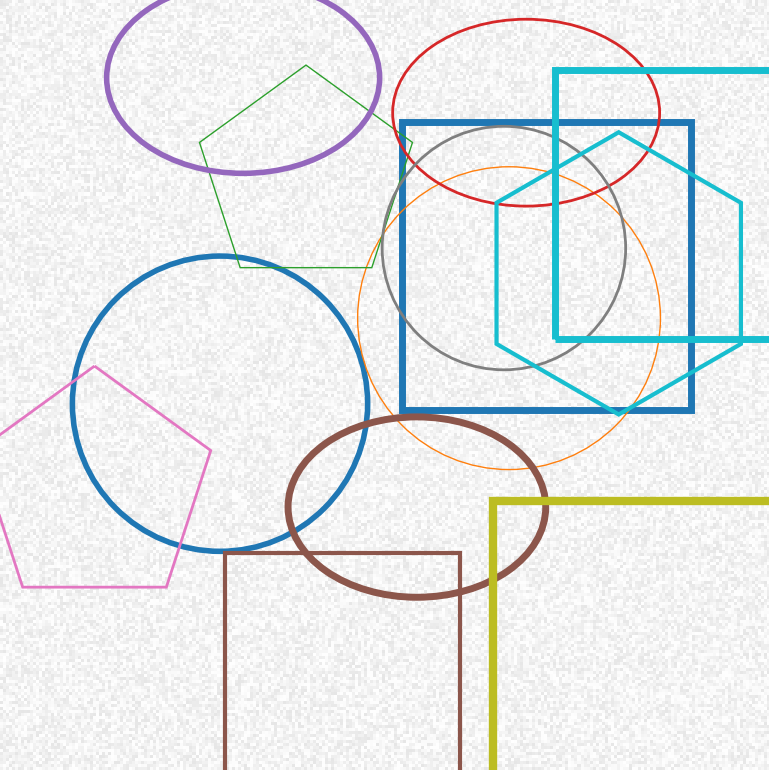[{"shape": "square", "thickness": 2.5, "radius": 0.94, "center": [0.71, 0.655]}, {"shape": "circle", "thickness": 2, "radius": 0.96, "center": [0.286, 0.476]}, {"shape": "circle", "thickness": 0.5, "radius": 0.98, "center": [0.661, 0.587]}, {"shape": "pentagon", "thickness": 0.5, "radius": 0.73, "center": [0.397, 0.77]}, {"shape": "oval", "thickness": 1, "radius": 0.87, "center": [0.683, 0.854]}, {"shape": "oval", "thickness": 2, "radius": 0.89, "center": [0.316, 0.899]}, {"shape": "oval", "thickness": 2.5, "radius": 0.84, "center": [0.541, 0.341]}, {"shape": "square", "thickness": 1.5, "radius": 0.76, "center": [0.445, 0.13]}, {"shape": "pentagon", "thickness": 1, "radius": 0.79, "center": [0.123, 0.366]}, {"shape": "circle", "thickness": 1, "radius": 0.79, "center": [0.654, 0.678]}, {"shape": "square", "thickness": 3, "radius": 0.95, "center": [0.83, 0.16]}, {"shape": "hexagon", "thickness": 1.5, "radius": 0.92, "center": [0.804, 0.645]}, {"shape": "square", "thickness": 2.5, "radius": 0.87, "center": [0.896, 0.735]}]